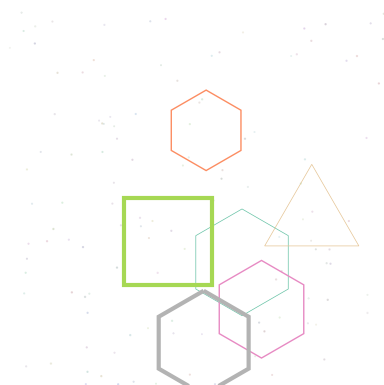[{"shape": "hexagon", "thickness": 0.5, "radius": 0.69, "center": [0.629, 0.319]}, {"shape": "hexagon", "thickness": 1, "radius": 0.52, "center": [0.535, 0.661]}, {"shape": "hexagon", "thickness": 1, "radius": 0.63, "center": [0.679, 0.197]}, {"shape": "square", "thickness": 3, "radius": 0.57, "center": [0.436, 0.373]}, {"shape": "triangle", "thickness": 0.5, "radius": 0.71, "center": [0.81, 0.432]}, {"shape": "hexagon", "thickness": 3, "radius": 0.67, "center": [0.529, 0.11]}]